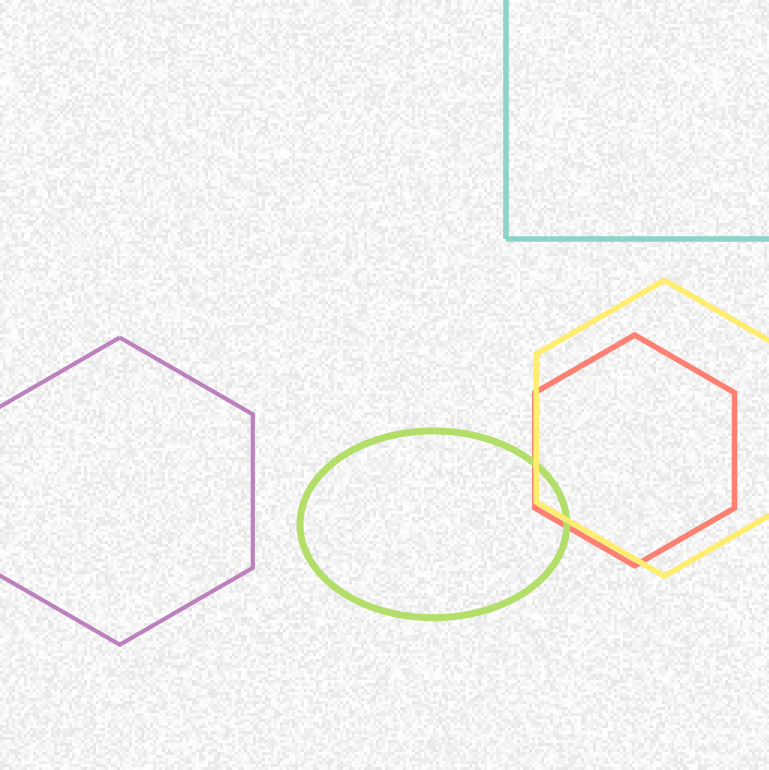[{"shape": "square", "thickness": 2, "radius": 1.0, "center": [0.857, 0.89]}, {"shape": "hexagon", "thickness": 2, "radius": 0.75, "center": [0.824, 0.415]}, {"shape": "oval", "thickness": 2.5, "radius": 0.87, "center": [0.563, 0.319]}, {"shape": "hexagon", "thickness": 1.5, "radius": 1.0, "center": [0.156, 0.362]}, {"shape": "hexagon", "thickness": 2, "radius": 0.96, "center": [0.863, 0.444]}]